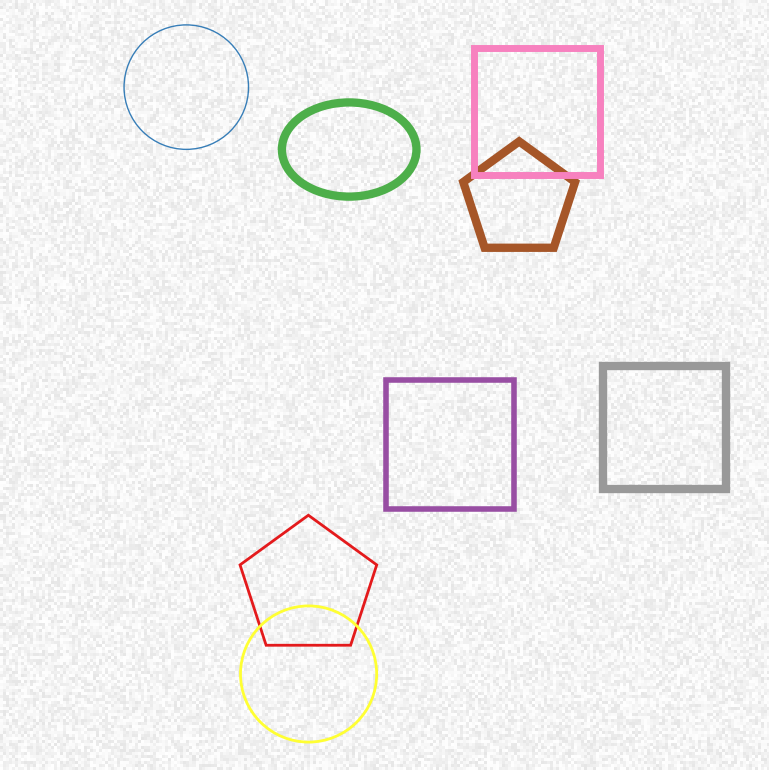[{"shape": "pentagon", "thickness": 1, "radius": 0.47, "center": [0.4, 0.238]}, {"shape": "circle", "thickness": 0.5, "radius": 0.4, "center": [0.242, 0.887]}, {"shape": "oval", "thickness": 3, "radius": 0.44, "center": [0.453, 0.806]}, {"shape": "square", "thickness": 2, "radius": 0.42, "center": [0.584, 0.423]}, {"shape": "circle", "thickness": 1, "radius": 0.44, "center": [0.401, 0.125]}, {"shape": "pentagon", "thickness": 3, "radius": 0.38, "center": [0.674, 0.74]}, {"shape": "square", "thickness": 2.5, "radius": 0.41, "center": [0.698, 0.855]}, {"shape": "square", "thickness": 3, "radius": 0.4, "center": [0.863, 0.445]}]